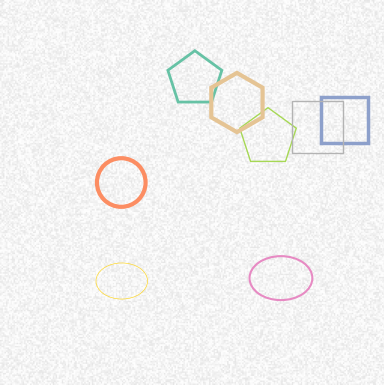[{"shape": "pentagon", "thickness": 2, "radius": 0.37, "center": [0.506, 0.795]}, {"shape": "circle", "thickness": 3, "radius": 0.32, "center": [0.315, 0.526]}, {"shape": "square", "thickness": 2.5, "radius": 0.3, "center": [0.894, 0.689]}, {"shape": "oval", "thickness": 1.5, "radius": 0.41, "center": [0.73, 0.278]}, {"shape": "pentagon", "thickness": 1, "radius": 0.39, "center": [0.696, 0.643]}, {"shape": "oval", "thickness": 0.5, "radius": 0.33, "center": [0.316, 0.27]}, {"shape": "hexagon", "thickness": 3, "radius": 0.38, "center": [0.615, 0.734]}, {"shape": "square", "thickness": 1, "radius": 0.34, "center": [0.825, 0.671]}]